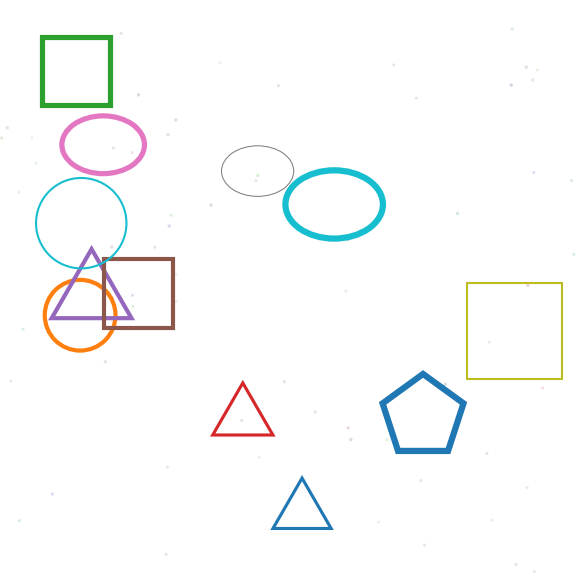[{"shape": "triangle", "thickness": 1.5, "radius": 0.29, "center": [0.523, 0.113]}, {"shape": "pentagon", "thickness": 3, "radius": 0.37, "center": [0.733, 0.278]}, {"shape": "circle", "thickness": 2, "radius": 0.31, "center": [0.139, 0.453]}, {"shape": "square", "thickness": 2.5, "radius": 0.29, "center": [0.132, 0.876]}, {"shape": "triangle", "thickness": 1.5, "radius": 0.3, "center": [0.42, 0.276]}, {"shape": "triangle", "thickness": 2, "radius": 0.4, "center": [0.159, 0.488]}, {"shape": "square", "thickness": 2, "radius": 0.3, "center": [0.24, 0.491]}, {"shape": "oval", "thickness": 2.5, "radius": 0.36, "center": [0.179, 0.748]}, {"shape": "oval", "thickness": 0.5, "radius": 0.31, "center": [0.446, 0.703]}, {"shape": "square", "thickness": 1, "radius": 0.41, "center": [0.891, 0.426]}, {"shape": "oval", "thickness": 3, "radius": 0.42, "center": [0.579, 0.645]}, {"shape": "circle", "thickness": 1, "radius": 0.39, "center": [0.141, 0.613]}]